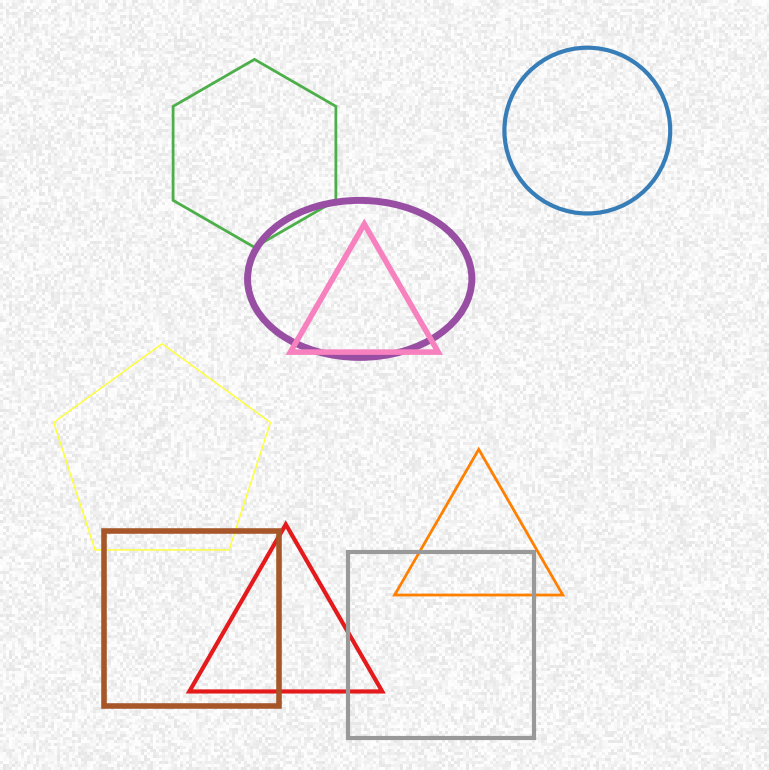[{"shape": "triangle", "thickness": 1.5, "radius": 0.72, "center": [0.371, 0.174]}, {"shape": "circle", "thickness": 1.5, "radius": 0.54, "center": [0.763, 0.83]}, {"shape": "hexagon", "thickness": 1, "radius": 0.61, "center": [0.331, 0.801]}, {"shape": "oval", "thickness": 2.5, "radius": 0.73, "center": [0.467, 0.638]}, {"shape": "triangle", "thickness": 1, "radius": 0.63, "center": [0.622, 0.29]}, {"shape": "pentagon", "thickness": 0.5, "radius": 0.74, "center": [0.21, 0.406]}, {"shape": "square", "thickness": 2, "radius": 0.57, "center": [0.249, 0.197]}, {"shape": "triangle", "thickness": 2, "radius": 0.55, "center": [0.473, 0.598]}, {"shape": "square", "thickness": 1.5, "radius": 0.6, "center": [0.573, 0.162]}]